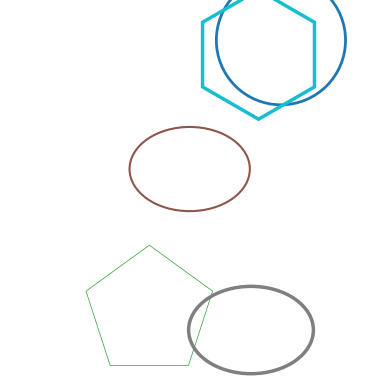[{"shape": "circle", "thickness": 2, "radius": 0.84, "center": [0.73, 0.896]}, {"shape": "pentagon", "thickness": 0.5, "radius": 0.86, "center": [0.388, 0.19]}, {"shape": "oval", "thickness": 1.5, "radius": 0.78, "center": [0.493, 0.561]}, {"shape": "oval", "thickness": 2.5, "radius": 0.81, "center": [0.652, 0.143]}, {"shape": "hexagon", "thickness": 2.5, "radius": 0.84, "center": [0.671, 0.858]}]